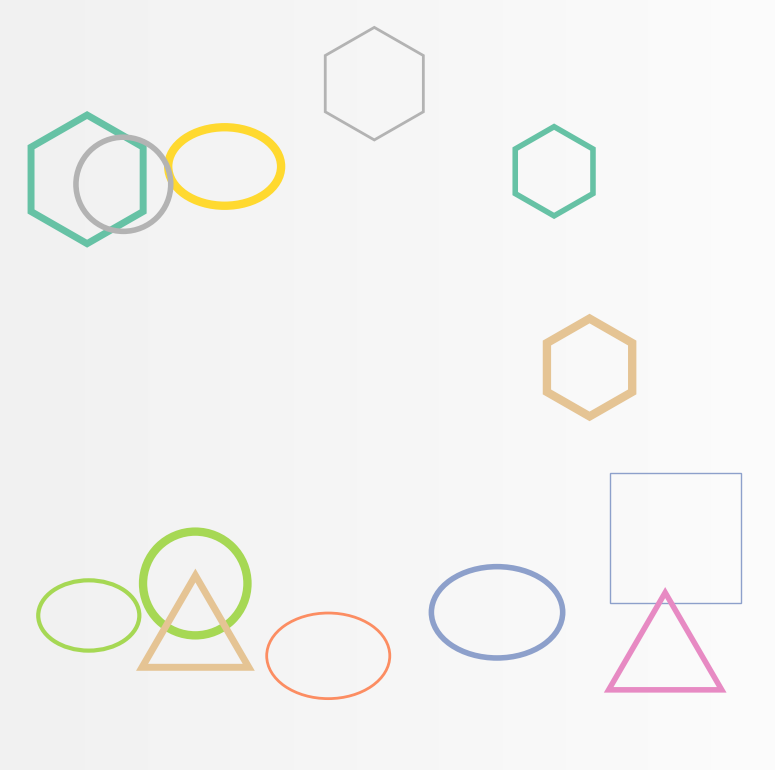[{"shape": "hexagon", "thickness": 2.5, "radius": 0.42, "center": [0.112, 0.767]}, {"shape": "hexagon", "thickness": 2, "radius": 0.29, "center": [0.715, 0.778]}, {"shape": "oval", "thickness": 1, "radius": 0.4, "center": [0.424, 0.148]}, {"shape": "square", "thickness": 0.5, "radius": 0.42, "center": [0.872, 0.302]}, {"shape": "oval", "thickness": 2, "radius": 0.42, "center": [0.641, 0.205]}, {"shape": "triangle", "thickness": 2, "radius": 0.42, "center": [0.858, 0.146]}, {"shape": "oval", "thickness": 1.5, "radius": 0.33, "center": [0.115, 0.201]}, {"shape": "circle", "thickness": 3, "radius": 0.34, "center": [0.252, 0.242]}, {"shape": "oval", "thickness": 3, "radius": 0.36, "center": [0.29, 0.784]}, {"shape": "hexagon", "thickness": 3, "radius": 0.32, "center": [0.761, 0.523]}, {"shape": "triangle", "thickness": 2.5, "radius": 0.4, "center": [0.252, 0.173]}, {"shape": "circle", "thickness": 2, "radius": 0.31, "center": [0.159, 0.761]}, {"shape": "hexagon", "thickness": 1, "radius": 0.37, "center": [0.483, 0.891]}]